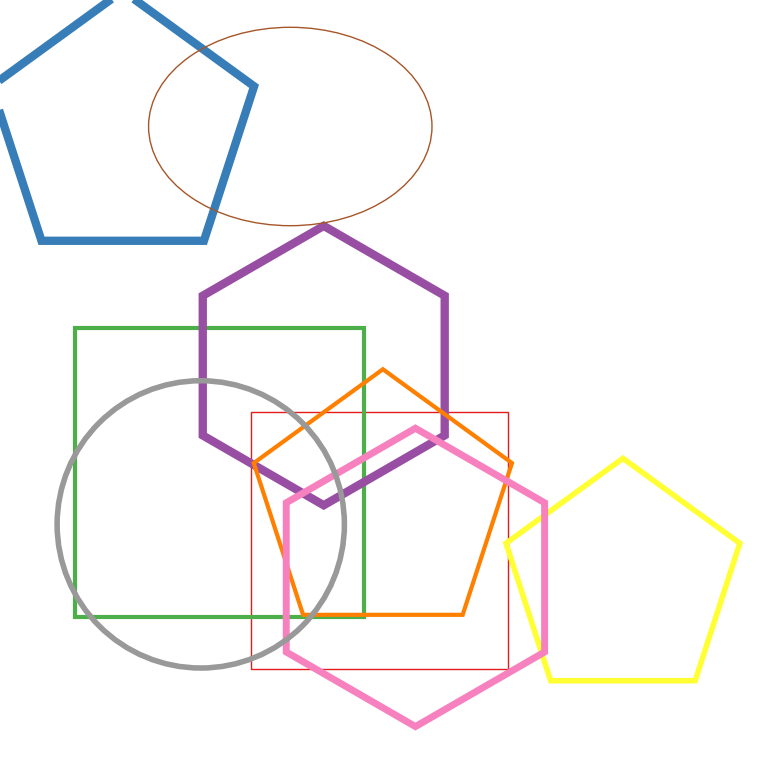[{"shape": "square", "thickness": 0.5, "radius": 0.83, "center": [0.493, 0.298]}, {"shape": "pentagon", "thickness": 3, "radius": 0.9, "center": [0.159, 0.832]}, {"shape": "square", "thickness": 1.5, "radius": 0.94, "center": [0.286, 0.387]}, {"shape": "hexagon", "thickness": 3, "radius": 0.91, "center": [0.42, 0.525]}, {"shape": "pentagon", "thickness": 1.5, "radius": 0.88, "center": [0.497, 0.344]}, {"shape": "pentagon", "thickness": 2, "radius": 0.8, "center": [0.809, 0.245]}, {"shape": "oval", "thickness": 0.5, "radius": 0.92, "center": [0.377, 0.836]}, {"shape": "hexagon", "thickness": 2.5, "radius": 0.97, "center": [0.54, 0.25]}, {"shape": "circle", "thickness": 2, "radius": 0.93, "center": [0.261, 0.319]}]